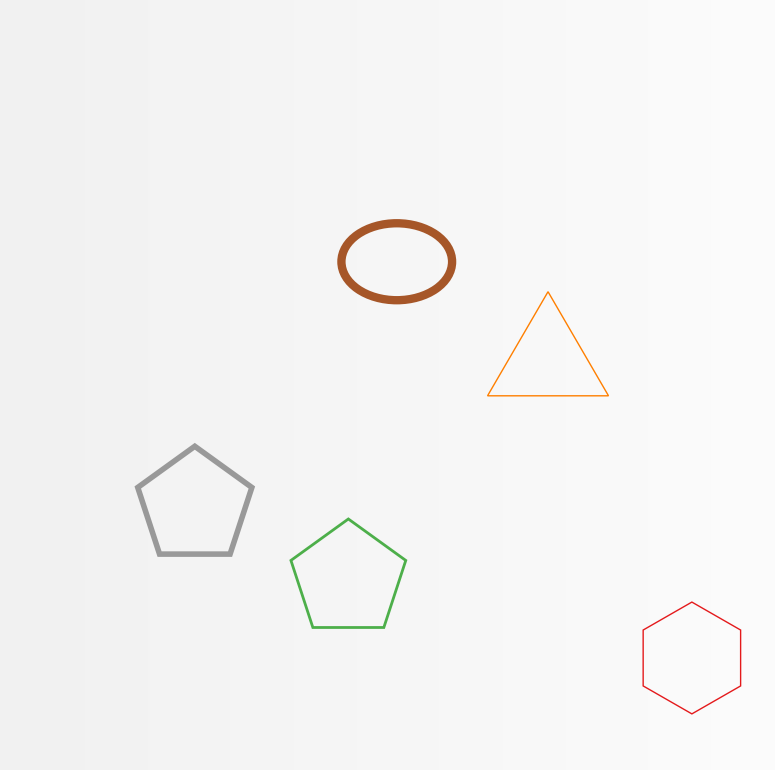[{"shape": "hexagon", "thickness": 0.5, "radius": 0.36, "center": [0.893, 0.145]}, {"shape": "pentagon", "thickness": 1, "radius": 0.39, "center": [0.449, 0.248]}, {"shape": "triangle", "thickness": 0.5, "radius": 0.45, "center": [0.707, 0.531]}, {"shape": "oval", "thickness": 3, "radius": 0.36, "center": [0.512, 0.66]}, {"shape": "pentagon", "thickness": 2, "radius": 0.39, "center": [0.251, 0.343]}]